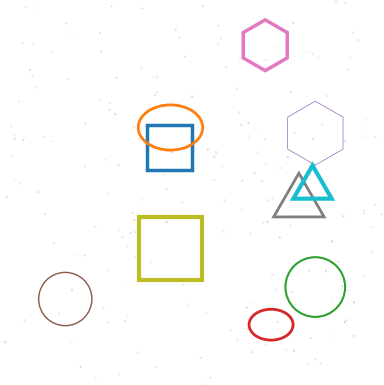[{"shape": "square", "thickness": 2.5, "radius": 0.29, "center": [0.44, 0.616]}, {"shape": "oval", "thickness": 2, "radius": 0.42, "center": [0.443, 0.669]}, {"shape": "circle", "thickness": 1.5, "radius": 0.39, "center": [0.819, 0.254]}, {"shape": "oval", "thickness": 2, "radius": 0.29, "center": [0.704, 0.157]}, {"shape": "hexagon", "thickness": 0.5, "radius": 0.42, "center": [0.819, 0.654]}, {"shape": "circle", "thickness": 1, "radius": 0.35, "center": [0.17, 0.223]}, {"shape": "hexagon", "thickness": 2.5, "radius": 0.33, "center": [0.689, 0.882]}, {"shape": "triangle", "thickness": 2, "radius": 0.38, "center": [0.776, 0.474]}, {"shape": "square", "thickness": 3, "radius": 0.41, "center": [0.442, 0.354]}, {"shape": "triangle", "thickness": 3, "radius": 0.29, "center": [0.812, 0.513]}]